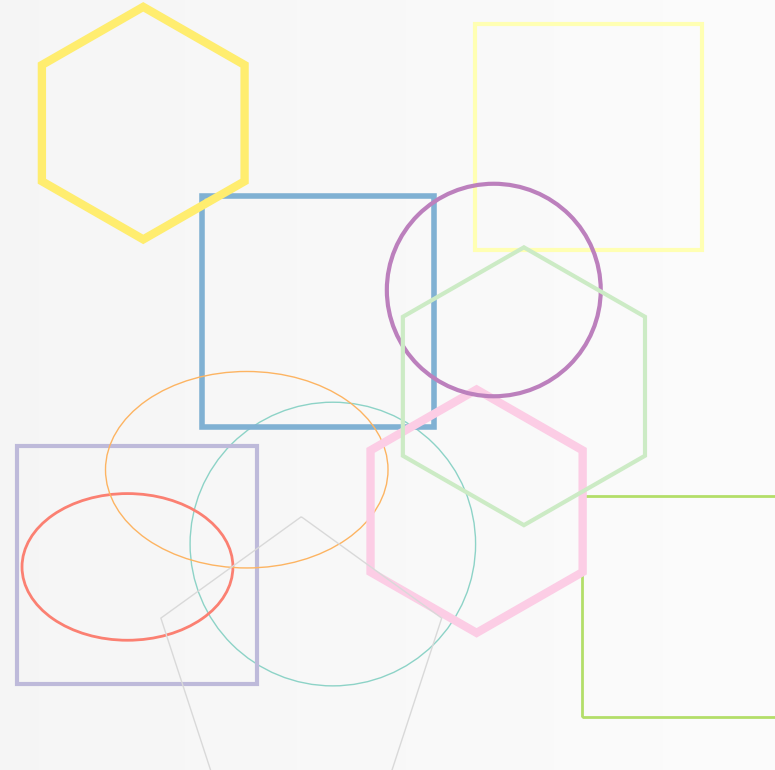[{"shape": "circle", "thickness": 0.5, "radius": 0.92, "center": [0.429, 0.293]}, {"shape": "square", "thickness": 1.5, "radius": 0.73, "center": [0.76, 0.822]}, {"shape": "square", "thickness": 1.5, "radius": 0.77, "center": [0.177, 0.267]}, {"shape": "oval", "thickness": 1, "radius": 0.68, "center": [0.164, 0.264]}, {"shape": "square", "thickness": 2, "radius": 0.75, "center": [0.41, 0.596]}, {"shape": "oval", "thickness": 0.5, "radius": 0.91, "center": [0.318, 0.39]}, {"shape": "square", "thickness": 1, "radius": 0.72, "center": [0.894, 0.212]}, {"shape": "hexagon", "thickness": 3, "radius": 0.79, "center": [0.615, 0.336]}, {"shape": "pentagon", "thickness": 0.5, "radius": 0.95, "center": [0.389, 0.138]}, {"shape": "circle", "thickness": 1.5, "radius": 0.69, "center": [0.637, 0.623]}, {"shape": "hexagon", "thickness": 1.5, "radius": 0.9, "center": [0.676, 0.498]}, {"shape": "hexagon", "thickness": 3, "radius": 0.75, "center": [0.185, 0.84]}]